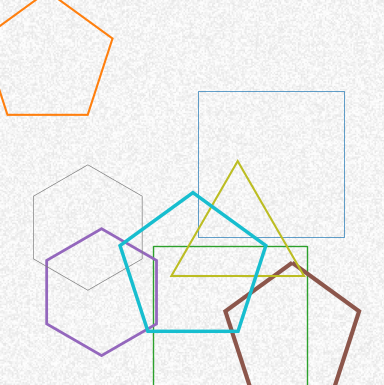[{"shape": "square", "thickness": 0.5, "radius": 0.95, "center": [0.705, 0.575]}, {"shape": "pentagon", "thickness": 1.5, "radius": 0.89, "center": [0.124, 0.845]}, {"shape": "square", "thickness": 1, "radius": 1.0, "center": [0.597, 0.162]}, {"shape": "hexagon", "thickness": 2, "radius": 0.82, "center": [0.264, 0.241]}, {"shape": "pentagon", "thickness": 3, "radius": 0.91, "center": [0.759, 0.135]}, {"shape": "hexagon", "thickness": 0.5, "radius": 0.81, "center": [0.228, 0.409]}, {"shape": "triangle", "thickness": 1.5, "radius": 1.0, "center": [0.617, 0.383]}, {"shape": "pentagon", "thickness": 2.5, "radius": 1.0, "center": [0.501, 0.301]}]